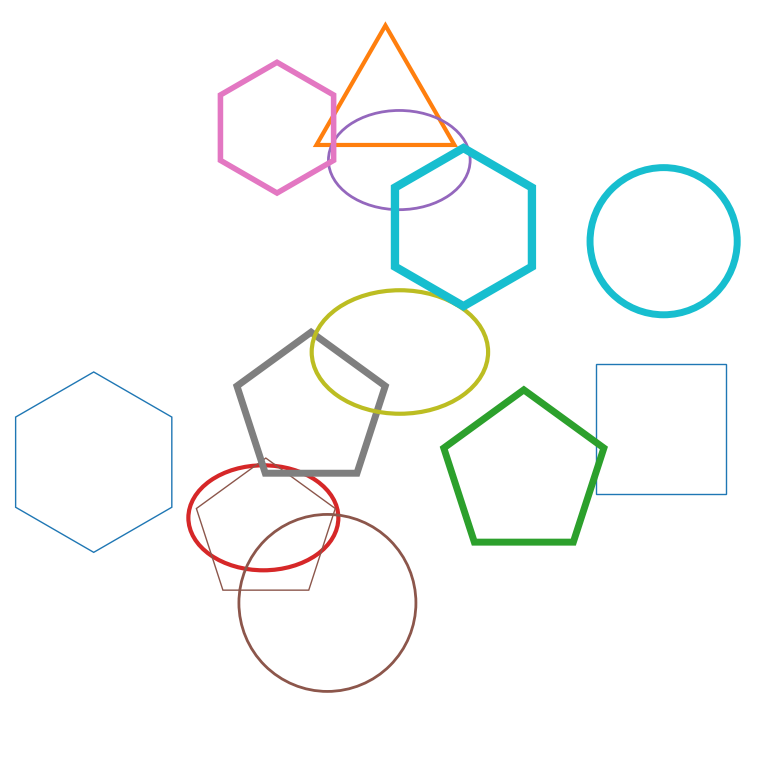[{"shape": "hexagon", "thickness": 0.5, "radius": 0.59, "center": [0.122, 0.4]}, {"shape": "square", "thickness": 0.5, "radius": 0.42, "center": [0.859, 0.443]}, {"shape": "triangle", "thickness": 1.5, "radius": 0.52, "center": [0.501, 0.863]}, {"shape": "pentagon", "thickness": 2.5, "radius": 0.55, "center": [0.68, 0.384]}, {"shape": "oval", "thickness": 1.5, "radius": 0.49, "center": [0.342, 0.328]}, {"shape": "oval", "thickness": 1, "radius": 0.46, "center": [0.519, 0.792]}, {"shape": "circle", "thickness": 1, "radius": 0.57, "center": [0.425, 0.217]}, {"shape": "pentagon", "thickness": 0.5, "radius": 0.47, "center": [0.345, 0.31]}, {"shape": "hexagon", "thickness": 2, "radius": 0.42, "center": [0.36, 0.834]}, {"shape": "pentagon", "thickness": 2.5, "radius": 0.51, "center": [0.404, 0.467]}, {"shape": "oval", "thickness": 1.5, "radius": 0.57, "center": [0.519, 0.543]}, {"shape": "circle", "thickness": 2.5, "radius": 0.48, "center": [0.862, 0.687]}, {"shape": "hexagon", "thickness": 3, "radius": 0.51, "center": [0.602, 0.705]}]